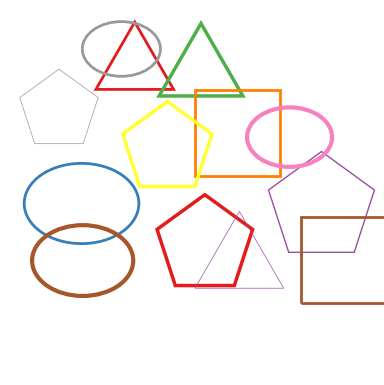[{"shape": "pentagon", "thickness": 2.5, "radius": 0.65, "center": [0.532, 0.364]}, {"shape": "triangle", "thickness": 2, "radius": 0.58, "center": [0.35, 0.826]}, {"shape": "oval", "thickness": 2, "radius": 0.74, "center": [0.212, 0.471]}, {"shape": "triangle", "thickness": 2.5, "radius": 0.63, "center": [0.522, 0.814]}, {"shape": "pentagon", "thickness": 1, "radius": 0.72, "center": [0.835, 0.462]}, {"shape": "triangle", "thickness": 0.5, "radius": 0.67, "center": [0.622, 0.318]}, {"shape": "square", "thickness": 2, "radius": 0.56, "center": [0.617, 0.655]}, {"shape": "pentagon", "thickness": 2.5, "radius": 0.61, "center": [0.435, 0.614]}, {"shape": "oval", "thickness": 3, "radius": 0.66, "center": [0.215, 0.323]}, {"shape": "square", "thickness": 2, "radius": 0.56, "center": [0.895, 0.325]}, {"shape": "oval", "thickness": 3, "radius": 0.55, "center": [0.752, 0.644]}, {"shape": "oval", "thickness": 2, "radius": 0.51, "center": [0.315, 0.873]}, {"shape": "pentagon", "thickness": 0.5, "radius": 0.54, "center": [0.153, 0.713]}]